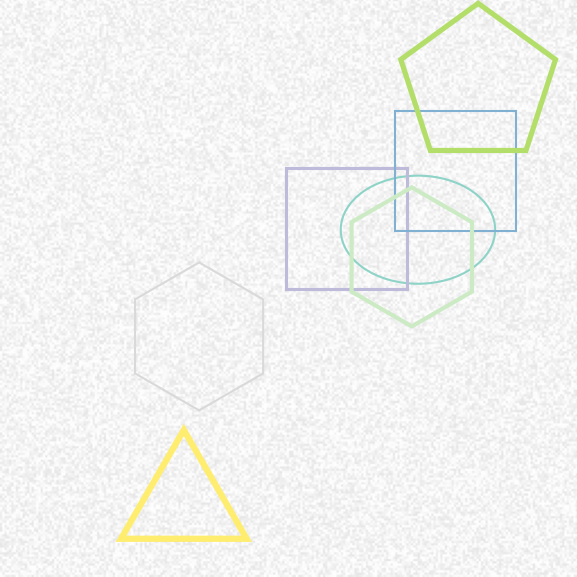[{"shape": "oval", "thickness": 1, "radius": 0.67, "center": [0.724, 0.601]}, {"shape": "square", "thickness": 1.5, "radius": 0.52, "center": [0.601, 0.603]}, {"shape": "square", "thickness": 1, "radius": 0.52, "center": [0.789, 0.703]}, {"shape": "pentagon", "thickness": 2.5, "radius": 0.7, "center": [0.828, 0.853]}, {"shape": "hexagon", "thickness": 1, "radius": 0.64, "center": [0.345, 0.417]}, {"shape": "hexagon", "thickness": 2, "radius": 0.6, "center": [0.713, 0.554]}, {"shape": "triangle", "thickness": 3, "radius": 0.63, "center": [0.318, 0.129]}]